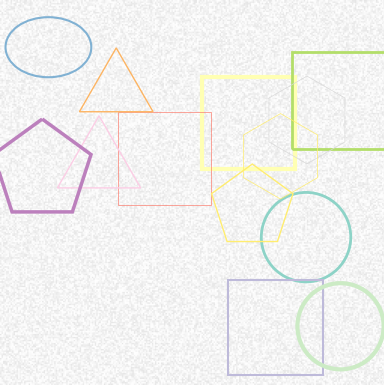[{"shape": "circle", "thickness": 2, "radius": 0.58, "center": [0.795, 0.384]}, {"shape": "square", "thickness": 3, "radius": 0.6, "center": [0.645, 0.681]}, {"shape": "square", "thickness": 1.5, "radius": 0.62, "center": [0.715, 0.151]}, {"shape": "square", "thickness": 0.5, "radius": 0.61, "center": [0.427, 0.589]}, {"shape": "oval", "thickness": 1.5, "radius": 0.56, "center": [0.126, 0.877]}, {"shape": "triangle", "thickness": 1, "radius": 0.55, "center": [0.302, 0.765]}, {"shape": "square", "thickness": 2, "radius": 0.63, "center": [0.885, 0.738]}, {"shape": "triangle", "thickness": 1, "radius": 0.62, "center": [0.257, 0.574]}, {"shape": "hexagon", "thickness": 0.5, "radius": 0.57, "center": [0.797, 0.688]}, {"shape": "pentagon", "thickness": 2.5, "radius": 0.67, "center": [0.11, 0.557]}, {"shape": "circle", "thickness": 3, "radius": 0.56, "center": [0.884, 0.153]}, {"shape": "hexagon", "thickness": 0.5, "radius": 0.56, "center": [0.729, 0.594]}, {"shape": "pentagon", "thickness": 1, "radius": 0.56, "center": [0.655, 0.463]}]